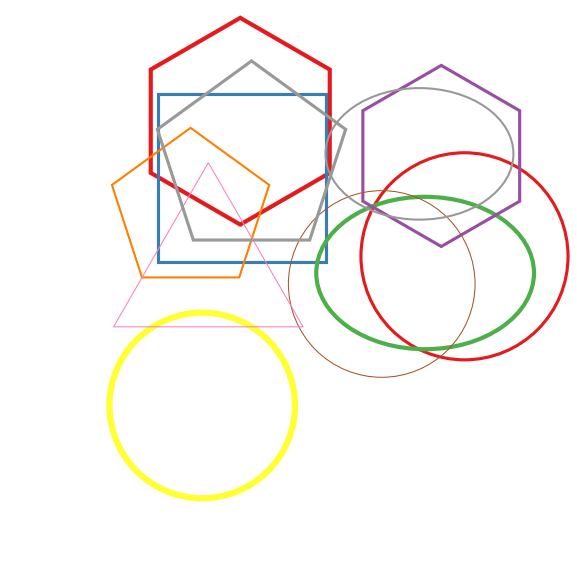[{"shape": "circle", "thickness": 1.5, "radius": 0.9, "center": [0.804, 0.555]}, {"shape": "hexagon", "thickness": 2, "radius": 0.89, "center": [0.416, 0.789]}, {"shape": "square", "thickness": 1.5, "radius": 0.73, "center": [0.418, 0.691]}, {"shape": "oval", "thickness": 2, "radius": 0.94, "center": [0.736, 0.526]}, {"shape": "hexagon", "thickness": 1.5, "radius": 0.78, "center": [0.764, 0.729]}, {"shape": "pentagon", "thickness": 1, "radius": 0.72, "center": [0.33, 0.635]}, {"shape": "circle", "thickness": 3, "radius": 0.8, "center": [0.35, 0.297]}, {"shape": "circle", "thickness": 0.5, "radius": 0.81, "center": [0.661, 0.507]}, {"shape": "triangle", "thickness": 0.5, "radius": 0.95, "center": [0.361, 0.528]}, {"shape": "oval", "thickness": 1, "radius": 0.81, "center": [0.726, 0.733]}, {"shape": "pentagon", "thickness": 1.5, "radius": 0.86, "center": [0.436, 0.722]}]